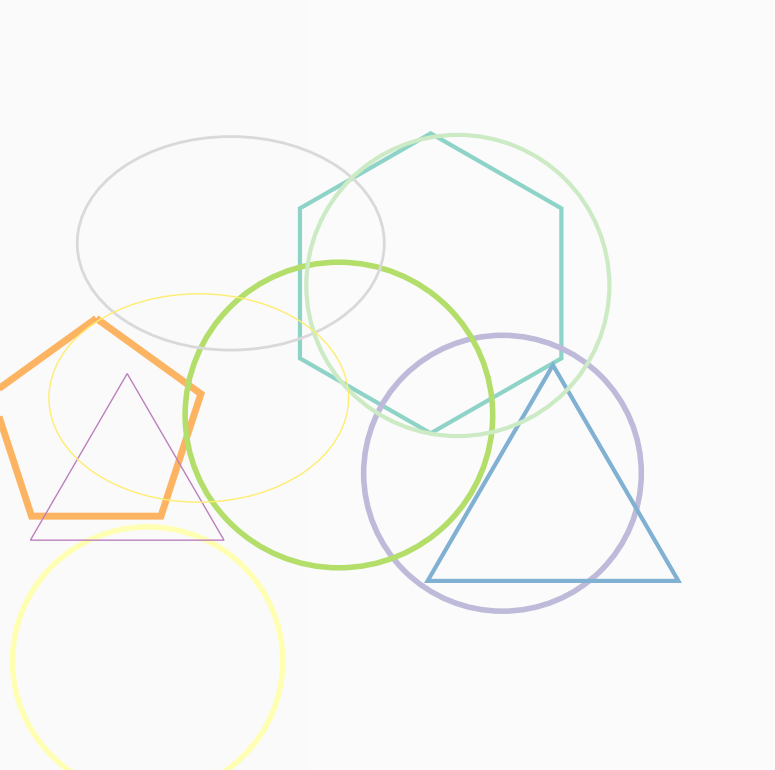[{"shape": "hexagon", "thickness": 1.5, "radius": 0.97, "center": [0.556, 0.632]}, {"shape": "circle", "thickness": 2, "radius": 0.87, "center": [0.19, 0.141]}, {"shape": "circle", "thickness": 2, "radius": 0.9, "center": [0.648, 0.385]}, {"shape": "triangle", "thickness": 1.5, "radius": 0.93, "center": [0.714, 0.339]}, {"shape": "pentagon", "thickness": 2.5, "radius": 0.71, "center": [0.124, 0.445]}, {"shape": "circle", "thickness": 2, "radius": 0.99, "center": [0.437, 0.461]}, {"shape": "oval", "thickness": 1, "radius": 0.99, "center": [0.298, 0.684]}, {"shape": "triangle", "thickness": 0.5, "radius": 0.72, "center": [0.164, 0.371]}, {"shape": "circle", "thickness": 1.5, "radius": 0.98, "center": [0.591, 0.629]}, {"shape": "oval", "thickness": 0.5, "radius": 0.97, "center": [0.256, 0.483]}]